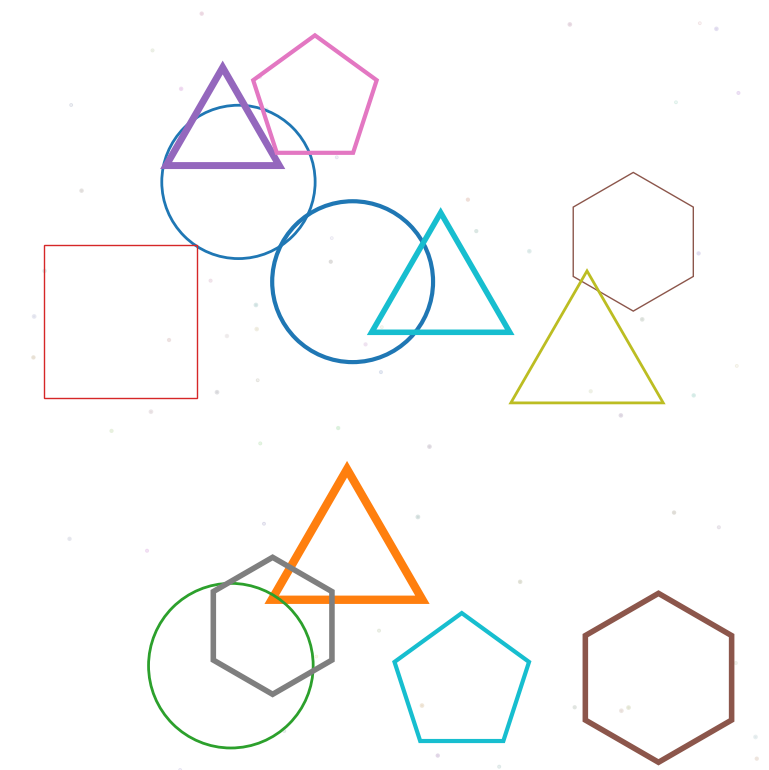[{"shape": "circle", "thickness": 1.5, "radius": 0.52, "center": [0.458, 0.634]}, {"shape": "circle", "thickness": 1, "radius": 0.5, "center": [0.31, 0.764]}, {"shape": "triangle", "thickness": 3, "radius": 0.57, "center": [0.451, 0.278]}, {"shape": "circle", "thickness": 1, "radius": 0.53, "center": [0.3, 0.135]}, {"shape": "square", "thickness": 0.5, "radius": 0.5, "center": [0.157, 0.582]}, {"shape": "triangle", "thickness": 2.5, "radius": 0.42, "center": [0.289, 0.827]}, {"shape": "hexagon", "thickness": 2, "radius": 0.55, "center": [0.855, 0.12]}, {"shape": "hexagon", "thickness": 0.5, "radius": 0.45, "center": [0.822, 0.686]}, {"shape": "pentagon", "thickness": 1.5, "radius": 0.42, "center": [0.409, 0.87]}, {"shape": "hexagon", "thickness": 2, "radius": 0.44, "center": [0.354, 0.187]}, {"shape": "triangle", "thickness": 1, "radius": 0.57, "center": [0.762, 0.534]}, {"shape": "triangle", "thickness": 2, "radius": 0.52, "center": [0.572, 0.62]}, {"shape": "pentagon", "thickness": 1.5, "radius": 0.46, "center": [0.6, 0.112]}]